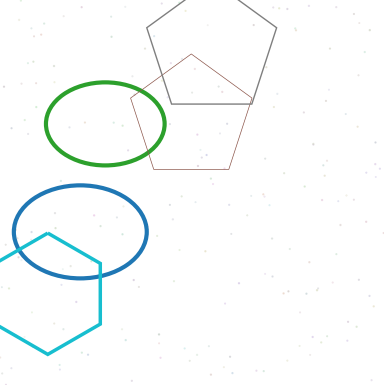[{"shape": "oval", "thickness": 3, "radius": 0.86, "center": [0.209, 0.398]}, {"shape": "oval", "thickness": 3, "radius": 0.77, "center": [0.273, 0.678]}, {"shape": "pentagon", "thickness": 0.5, "radius": 0.83, "center": [0.497, 0.694]}, {"shape": "pentagon", "thickness": 1, "radius": 0.89, "center": [0.55, 0.873]}, {"shape": "hexagon", "thickness": 2.5, "radius": 0.79, "center": [0.124, 0.237]}]